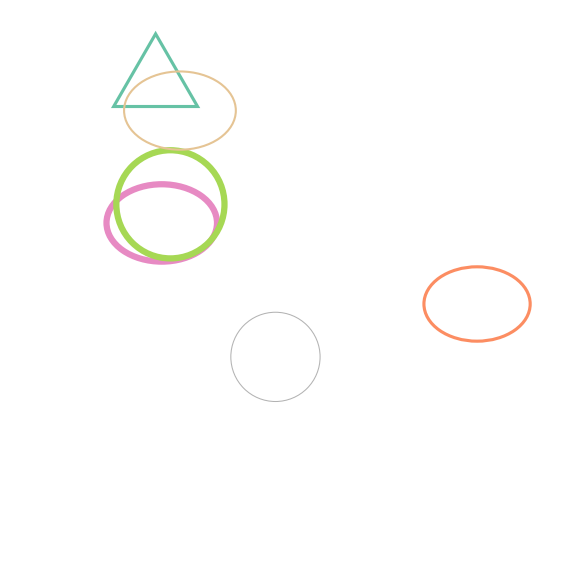[{"shape": "triangle", "thickness": 1.5, "radius": 0.42, "center": [0.269, 0.857]}, {"shape": "oval", "thickness": 1.5, "radius": 0.46, "center": [0.826, 0.473]}, {"shape": "oval", "thickness": 3, "radius": 0.48, "center": [0.28, 0.613]}, {"shape": "circle", "thickness": 3, "radius": 0.47, "center": [0.295, 0.645]}, {"shape": "oval", "thickness": 1, "radius": 0.48, "center": [0.312, 0.808]}, {"shape": "circle", "thickness": 0.5, "radius": 0.39, "center": [0.477, 0.381]}]